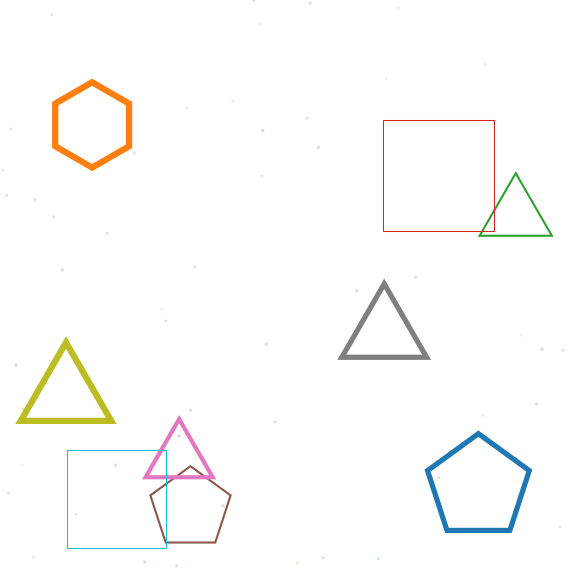[{"shape": "pentagon", "thickness": 2.5, "radius": 0.46, "center": [0.828, 0.156]}, {"shape": "hexagon", "thickness": 3, "radius": 0.37, "center": [0.16, 0.783]}, {"shape": "triangle", "thickness": 1, "radius": 0.36, "center": [0.893, 0.627]}, {"shape": "square", "thickness": 0.5, "radius": 0.48, "center": [0.759, 0.695]}, {"shape": "pentagon", "thickness": 1, "radius": 0.37, "center": [0.33, 0.119]}, {"shape": "triangle", "thickness": 2, "radius": 0.34, "center": [0.31, 0.206]}, {"shape": "triangle", "thickness": 2.5, "radius": 0.42, "center": [0.665, 0.423]}, {"shape": "triangle", "thickness": 3, "radius": 0.45, "center": [0.114, 0.316]}, {"shape": "square", "thickness": 0.5, "radius": 0.43, "center": [0.201, 0.135]}]